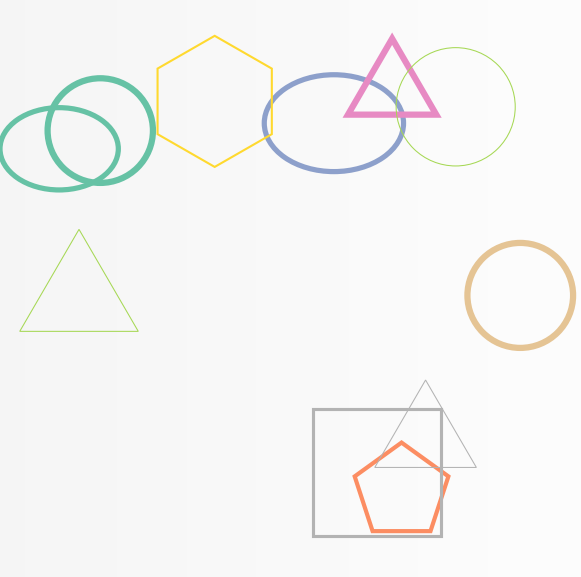[{"shape": "circle", "thickness": 3, "radius": 0.45, "center": [0.172, 0.773]}, {"shape": "oval", "thickness": 2.5, "radius": 0.51, "center": [0.102, 0.741]}, {"shape": "pentagon", "thickness": 2, "radius": 0.42, "center": [0.691, 0.148]}, {"shape": "oval", "thickness": 2.5, "radius": 0.6, "center": [0.574, 0.786]}, {"shape": "triangle", "thickness": 3, "radius": 0.44, "center": [0.675, 0.844]}, {"shape": "triangle", "thickness": 0.5, "radius": 0.59, "center": [0.136, 0.484]}, {"shape": "circle", "thickness": 0.5, "radius": 0.51, "center": [0.784, 0.814]}, {"shape": "hexagon", "thickness": 1, "radius": 0.57, "center": [0.369, 0.824]}, {"shape": "circle", "thickness": 3, "radius": 0.45, "center": [0.895, 0.488]}, {"shape": "triangle", "thickness": 0.5, "radius": 0.5, "center": [0.732, 0.24]}, {"shape": "square", "thickness": 1.5, "radius": 0.55, "center": [0.649, 0.181]}]